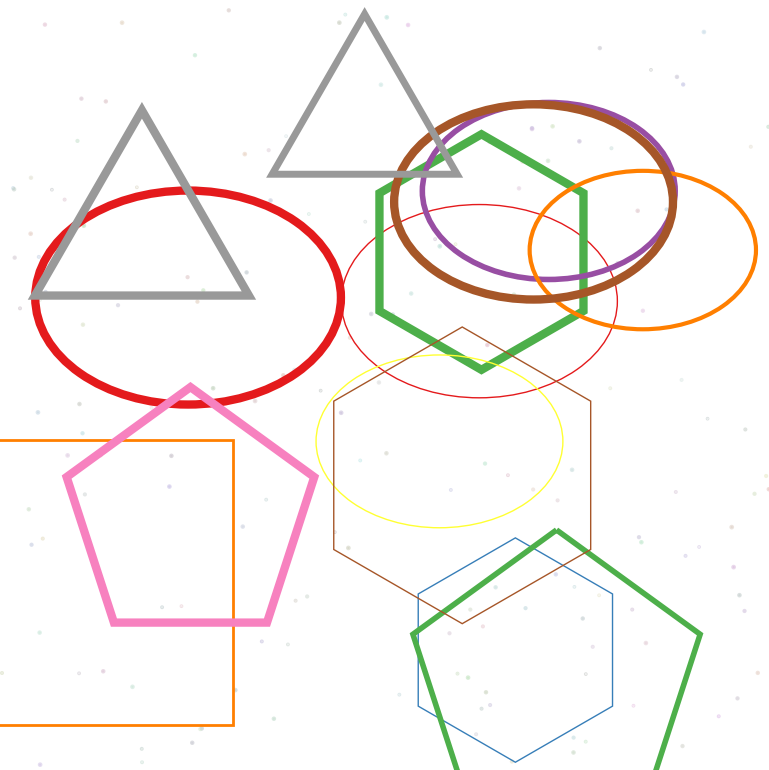[{"shape": "oval", "thickness": 3, "radius": 0.99, "center": [0.244, 0.614]}, {"shape": "oval", "thickness": 0.5, "radius": 0.9, "center": [0.622, 0.609]}, {"shape": "hexagon", "thickness": 0.5, "radius": 0.73, "center": [0.669, 0.156]}, {"shape": "pentagon", "thickness": 2, "radius": 0.98, "center": [0.723, 0.116]}, {"shape": "hexagon", "thickness": 3, "radius": 0.76, "center": [0.625, 0.673]}, {"shape": "oval", "thickness": 2, "radius": 0.82, "center": [0.713, 0.752]}, {"shape": "oval", "thickness": 1.5, "radius": 0.73, "center": [0.835, 0.675]}, {"shape": "square", "thickness": 1, "radius": 0.93, "center": [0.117, 0.243]}, {"shape": "oval", "thickness": 0.5, "radius": 0.8, "center": [0.571, 0.427]}, {"shape": "hexagon", "thickness": 0.5, "radius": 0.96, "center": [0.6, 0.383]}, {"shape": "oval", "thickness": 3, "radius": 0.91, "center": [0.693, 0.738]}, {"shape": "pentagon", "thickness": 3, "radius": 0.85, "center": [0.247, 0.328]}, {"shape": "triangle", "thickness": 3, "radius": 0.8, "center": [0.184, 0.696]}, {"shape": "triangle", "thickness": 2.5, "radius": 0.69, "center": [0.474, 0.843]}]